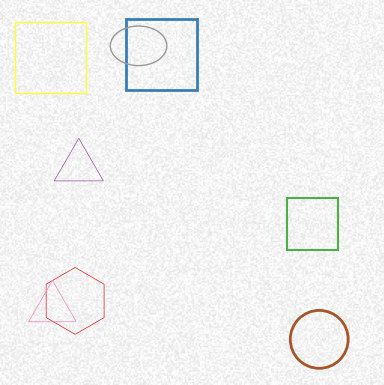[{"shape": "hexagon", "thickness": 0.5, "radius": 0.43, "center": [0.195, 0.218]}, {"shape": "square", "thickness": 2, "radius": 0.46, "center": [0.42, 0.859]}, {"shape": "square", "thickness": 1.5, "radius": 0.33, "center": [0.812, 0.418]}, {"shape": "triangle", "thickness": 0.5, "radius": 0.37, "center": [0.205, 0.567]}, {"shape": "square", "thickness": 1, "radius": 0.46, "center": [0.131, 0.85]}, {"shape": "circle", "thickness": 2, "radius": 0.38, "center": [0.829, 0.119]}, {"shape": "triangle", "thickness": 0.5, "radius": 0.36, "center": [0.136, 0.2]}, {"shape": "oval", "thickness": 1, "radius": 0.37, "center": [0.36, 0.881]}]